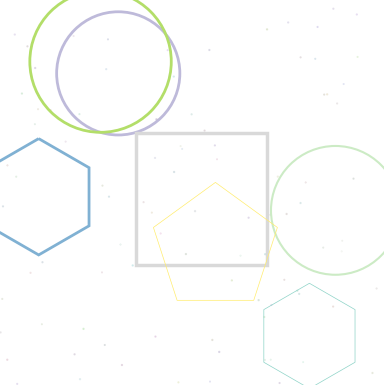[{"shape": "hexagon", "thickness": 0.5, "radius": 0.68, "center": [0.804, 0.127]}, {"shape": "circle", "thickness": 2, "radius": 0.8, "center": [0.307, 0.809]}, {"shape": "hexagon", "thickness": 2, "radius": 0.76, "center": [0.1, 0.489]}, {"shape": "circle", "thickness": 2, "radius": 0.92, "center": [0.261, 0.84]}, {"shape": "square", "thickness": 2.5, "radius": 0.85, "center": [0.523, 0.483]}, {"shape": "circle", "thickness": 1.5, "radius": 0.84, "center": [0.871, 0.454]}, {"shape": "pentagon", "thickness": 0.5, "radius": 0.85, "center": [0.559, 0.357]}]